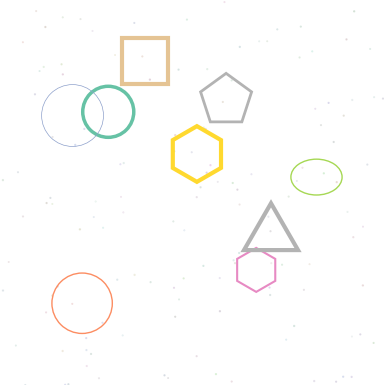[{"shape": "circle", "thickness": 2.5, "radius": 0.33, "center": [0.281, 0.71]}, {"shape": "circle", "thickness": 1, "radius": 0.39, "center": [0.213, 0.212]}, {"shape": "circle", "thickness": 0.5, "radius": 0.4, "center": [0.188, 0.7]}, {"shape": "hexagon", "thickness": 1.5, "radius": 0.29, "center": [0.665, 0.299]}, {"shape": "oval", "thickness": 1, "radius": 0.33, "center": [0.822, 0.54]}, {"shape": "hexagon", "thickness": 3, "radius": 0.36, "center": [0.511, 0.6]}, {"shape": "square", "thickness": 3, "radius": 0.3, "center": [0.377, 0.841]}, {"shape": "pentagon", "thickness": 2, "radius": 0.35, "center": [0.587, 0.74]}, {"shape": "triangle", "thickness": 3, "radius": 0.41, "center": [0.704, 0.391]}]